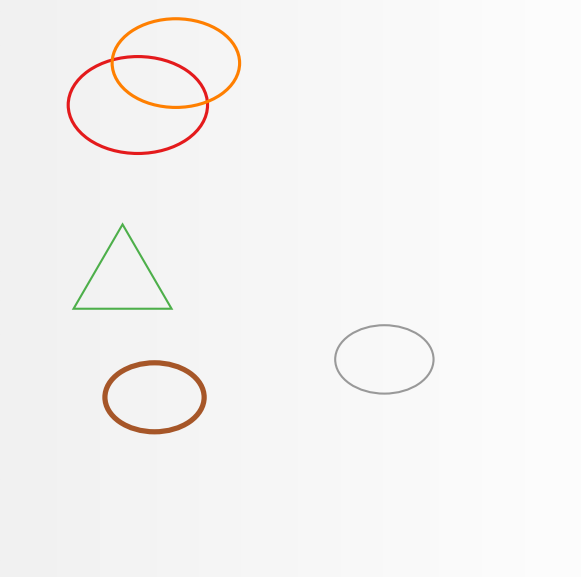[{"shape": "oval", "thickness": 1.5, "radius": 0.6, "center": [0.237, 0.817]}, {"shape": "triangle", "thickness": 1, "radius": 0.49, "center": [0.211, 0.513]}, {"shape": "oval", "thickness": 1.5, "radius": 0.55, "center": [0.303, 0.89]}, {"shape": "oval", "thickness": 2.5, "radius": 0.43, "center": [0.266, 0.311]}, {"shape": "oval", "thickness": 1, "radius": 0.42, "center": [0.661, 0.377]}]